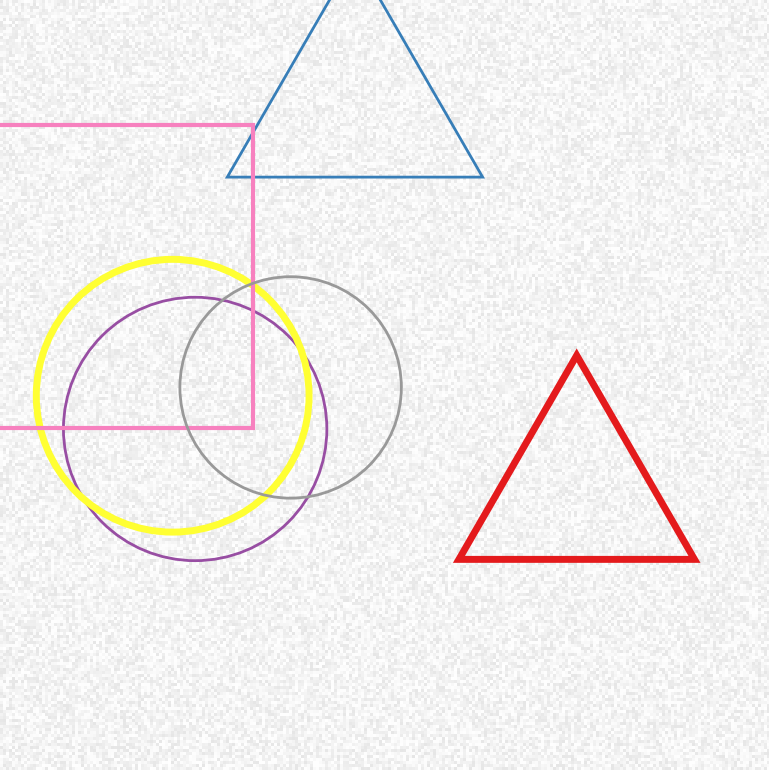[{"shape": "triangle", "thickness": 2.5, "radius": 0.88, "center": [0.749, 0.362]}, {"shape": "triangle", "thickness": 1, "radius": 0.96, "center": [0.461, 0.866]}, {"shape": "circle", "thickness": 1, "radius": 0.86, "center": [0.253, 0.443]}, {"shape": "circle", "thickness": 2.5, "radius": 0.89, "center": [0.224, 0.486]}, {"shape": "square", "thickness": 1.5, "radius": 0.98, "center": [0.133, 0.641]}, {"shape": "circle", "thickness": 1, "radius": 0.72, "center": [0.377, 0.497]}]